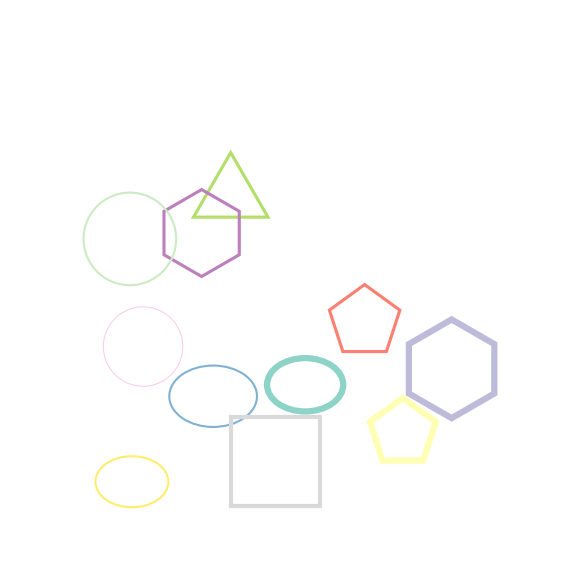[{"shape": "oval", "thickness": 3, "radius": 0.33, "center": [0.528, 0.333]}, {"shape": "pentagon", "thickness": 3, "radius": 0.3, "center": [0.698, 0.25]}, {"shape": "hexagon", "thickness": 3, "radius": 0.43, "center": [0.782, 0.361]}, {"shape": "pentagon", "thickness": 1.5, "radius": 0.32, "center": [0.631, 0.442]}, {"shape": "oval", "thickness": 1, "radius": 0.38, "center": [0.369, 0.313]}, {"shape": "triangle", "thickness": 1.5, "radius": 0.37, "center": [0.4, 0.66]}, {"shape": "circle", "thickness": 0.5, "radius": 0.34, "center": [0.248, 0.399]}, {"shape": "square", "thickness": 2, "radius": 0.38, "center": [0.477, 0.2]}, {"shape": "hexagon", "thickness": 1.5, "radius": 0.38, "center": [0.349, 0.596]}, {"shape": "circle", "thickness": 1, "radius": 0.4, "center": [0.225, 0.585]}, {"shape": "oval", "thickness": 1, "radius": 0.32, "center": [0.228, 0.165]}]